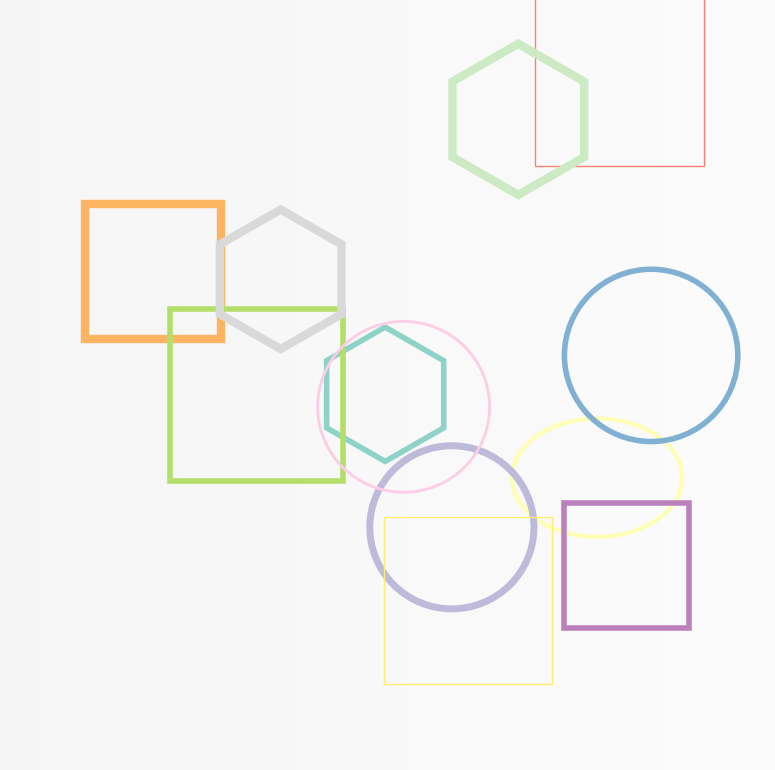[{"shape": "hexagon", "thickness": 2, "radius": 0.44, "center": [0.497, 0.488]}, {"shape": "oval", "thickness": 1.5, "radius": 0.55, "center": [0.77, 0.38]}, {"shape": "circle", "thickness": 2.5, "radius": 0.53, "center": [0.583, 0.315]}, {"shape": "square", "thickness": 0.5, "radius": 0.54, "center": [0.799, 0.893]}, {"shape": "circle", "thickness": 2, "radius": 0.56, "center": [0.84, 0.538]}, {"shape": "square", "thickness": 3, "radius": 0.44, "center": [0.197, 0.647]}, {"shape": "square", "thickness": 2, "radius": 0.56, "center": [0.331, 0.487]}, {"shape": "circle", "thickness": 1, "radius": 0.55, "center": [0.521, 0.472]}, {"shape": "hexagon", "thickness": 3, "radius": 0.45, "center": [0.362, 0.637]}, {"shape": "square", "thickness": 2, "radius": 0.4, "center": [0.809, 0.266]}, {"shape": "hexagon", "thickness": 3, "radius": 0.49, "center": [0.669, 0.845]}, {"shape": "square", "thickness": 0.5, "radius": 0.54, "center": [0.603, 0.22]}]